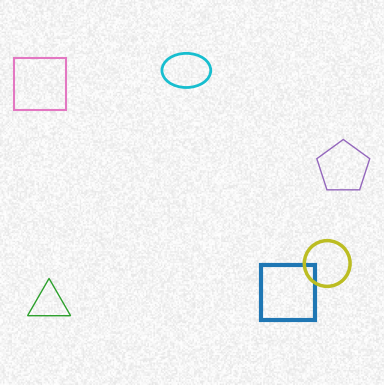[{"shape": "square", "thickness": 3, "radius": 0.35, "center": [0.748, 0.24]}, {"shape": "triangle", "thickness": 1, "radius": 0.32, "center": [0.127, 0.212]}, {"shape": "pentagon", "thickness": 1, "radius": 0.36, "center": [0.892, 0.565]}, {"shape": "square", "thickness": 1.5, "radius": 0.34, "center": [0.103, 0.782]}, {"shape": "circle", "thickness": 2.5, "radius": 0.3, "center": [0.85, 0.316]}, {"shape": "oval", "thickness": 2, "radius": 0.32, "center": [0.484, 0.817]}]